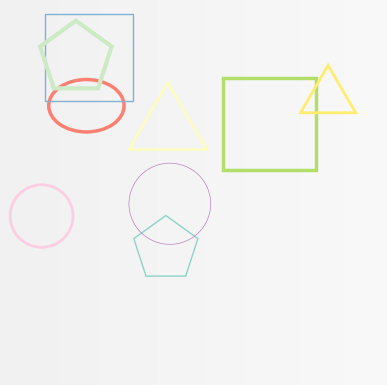[{"shape": "pentagon", "thickness": 1, "radius": 0.44, "center": [0.428, 0.353]}, {"shape": "triangle", "thickness": 1.5, "radius": 0.58, "center": [0.433, 0.67]}, {"shape": "oval", "thickness": 2.5, "radius": 0.49, "center": [0.223, 0.725]}, {"shape": "square", "thickness": 1, "radius": 0.57, "center": [0.23, 0.851]}, {"shape": "square", "thickness": 2.5, "radius": 0.6, "center": [0.695, 0.677]}, {"shape": "circle", "thickness": 2, "radius": 0.41, "center": [0.107, 0.439]}, {"shape": "circle", "thickness": 0.5, "radius": 0.53, "center": [0.438, 0.471]}, {"shape": "pentagon", "thickness": 3, "radius": 0.49, "center": [0.196, 0.849]}, {"shape": "triangle", "thickness": 2, "radius": 0.41, "center": [0.847, 0.748]}]